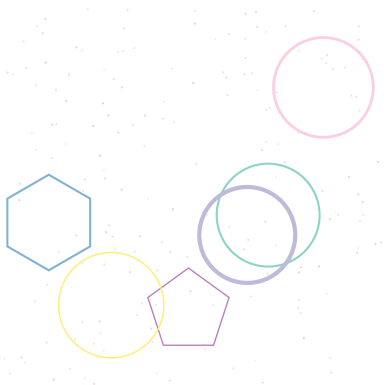[{"shape": "circle", "thickness": 1.5, "radius": 0.67, "center": [0.697, 0.441]}, {"shape": "circle", "thickness": 3, "radius": 0.62, "center": [0.642, 0.39]}, {"shape": "hexagon", "thickness": 1.5, "radius": 0.62, "center": [0.127, 0.422]}, {"shape": "circle", "thickness": 2, "radius": 0.65, "center": [0.84, 0.773]}, {"shape": "pentagon", "thickness": 1, "radius": 0.55, "center": [0.49, 0.193]}, {"shape": "circle", "thickness": 1, "radius": 0.68, "center": [0.289, 0.207]}]